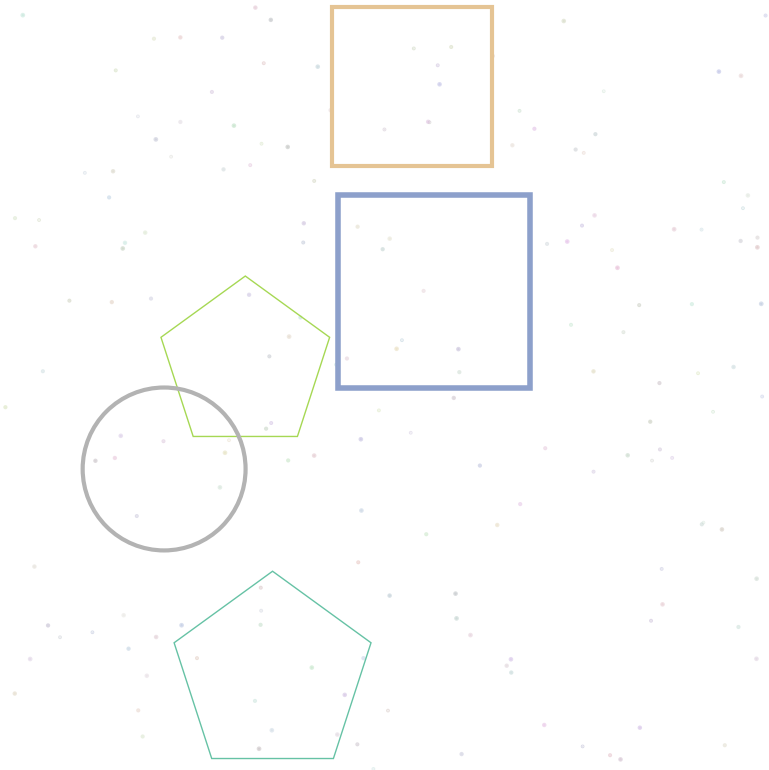[{"shape": "pentagon", "thickness": 0.5, "radius": 0.67, "center": [0.354, 0.124]}, {"shape": "square", "thickness": 2, "radius": 0.63, "center": [0.564, 0.622]}, {"shape": "pentagon", "thickness": 0.5, "radius": 0.58, "center": [0.319, 0.526]}, {"shape": "square", "thickness": 1.5, "radius": 0.52, "center": [0.535, 0.888]}, {"shape": "circle", "thickness": 1.5, "radius": 0.53, "center": [0.213, 0.391]}]